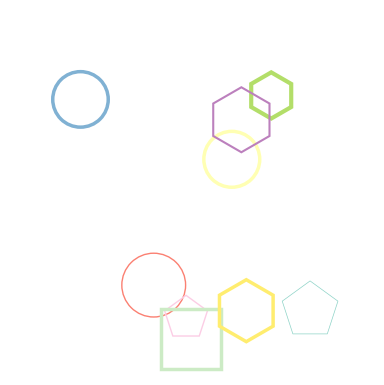[{"shape": "pentagon", "thickness": 0.5, "radius": 0.38, "center": [0.805, 0.194]}, {"shape": "circle", "thickness": 2.5, "radius": 0.36, "center": [0.602, 0.586]}, {"shape": "circle", "thickness": 1, "radius": 0.41, "center": [0.399, 0.259]}, {"shape": "circle", "thickness": 2.5, "radius": 0.36, "center": [0.209, 0.742]}, {"shape": "hexagon", "thickness": 3, "radius": 0.3, "center": [0.704, 0.752]}, {"shape": "pentagon", "thickness": 1, "radius": 0.29, "center": [0.483, 0.174]}, {"shape": "hexagon", "thickness": 1.5, "radius": 0.42, "center": [0.627, 0.689]}, {"shape": "square", "thickness": 2.5, "radius": 0.39, "center": [0.497, 0.12]}, {"shape": "hexagon", "thickness": 2.5, "radius": 0.4, "center": [0.64, 0.193]}]